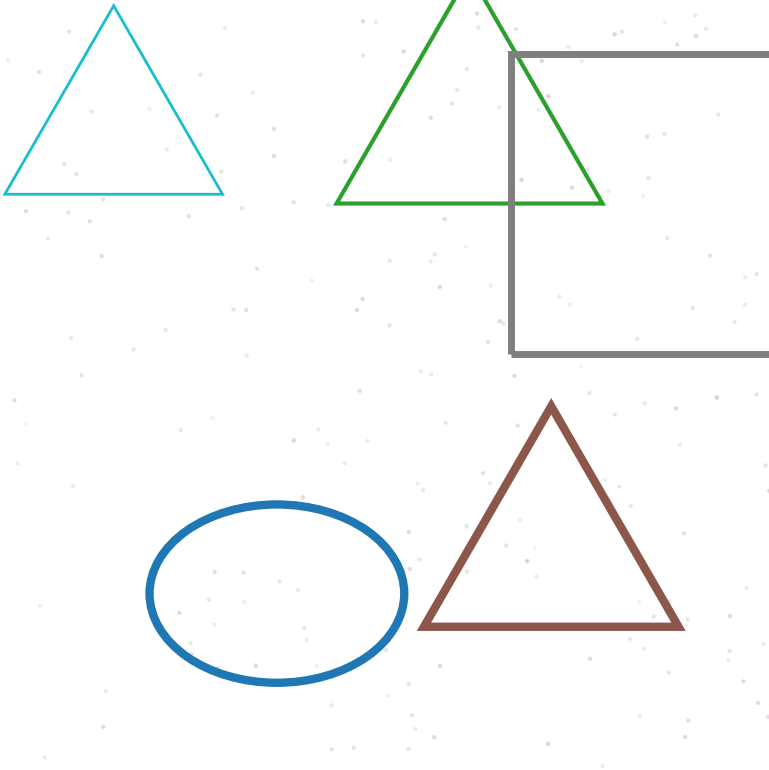[{"shape": "oval", "thickness": 3, "radius": 0.83, "center": [0.36, 0.229]}, {"shape": "triangle", "thickness": 1.5, "radius": 1.0, "center": [0.61, 0.835]}, {"shape": "triangle", "thickness": 3, "radius": 0.95, "center": [0.716, 0.281]}, {"shape": "square", "thickness": 2.5, "radius": 0.97, "center": [0.858, 0.735]}, {"shape": "triangle", "thickness": 1, "radius": 0.82, "center": [0.148, 0.829]}]